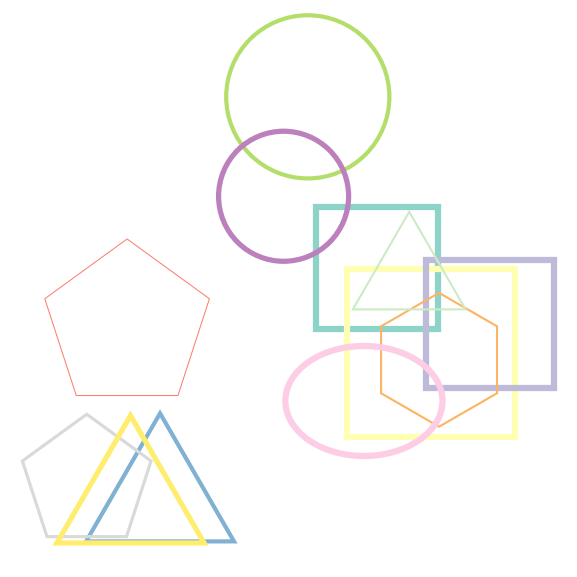[{"shape": "square", "thickness": 3, "radius": 0.53, "center": [0.653, 0.535]}, {"shape": "square", "thickness": 3, "radius": 0.73, "center": [0.747, 0.388]}, {"shape": "square", "thickness": 3, "radius": 0.55, "center": [0.848, 0.438]}, {"shape": "pentagon", "thickness": 0.5, "radius": 0.75, "center": [0.22, 0.435]}, {"shape": "triangle", "thickness": 2, "radius": 0.74, "center": [0.277, 0.136]}, {"shape": "hexagon", "thickness": 1, "radius": 0.58, "center": [0.76, 0.376]}, {"shape": "circle", "thickness": 2, "radius": 0.71, "center": [0.533, 0.831]}, {"shape": "oval", "thickness": 3, "radius": 0.68, "center": [0.63, 0.305]}, {"shape": "pentagon", "thickness": 1.5, "radius": 0.59, "center": [0.15, 0.165]}, {"shape": "circle", "thickness": 2.5, "radius": 0.56, "center": [0.491, 0.659]}, {"shape": "triangle", "thickness": 1, "radius": 0.56, "center": [0.709, 0.52]}, {"shape": "triangle", "thickness": 2.5, "radius": 0.74, "center": [0.226, 0.132]}]